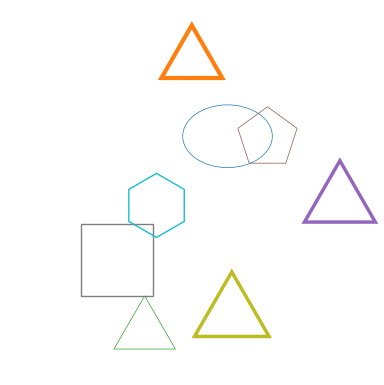[{"shape": "oval", "thickness": 0.5, "radius": 0.58, "center": [0.591, 0.646]}, {"shape": "triangle", "thickness": 3, "radius": 0.46, "center": [0.498, 0.843]}, {"shape": "triangle", "thickness": 0.5, "radius": 0.46, "center": [0.376, 0.139]}, {"shape": "triangle", "thickness": 2.5, "radius": 0.53, "center": [0.883, 0.476]}, {"shape": "pentagon", "thickness": 0.5, "radius": 0.4, "center": [0.695, 0.642]}, {"shape": "square", "thickness": 1, "radius": 0.47, "center": [0.305, 0.325]}, {"shape": "triangle", "thickness": 2.5, "radius": 0.56, "center": [0.602, 0.182]}, {"shape": "hexagon", "thickness": 1, "radius": 0.42, "center": [0.407, 0.466]}]